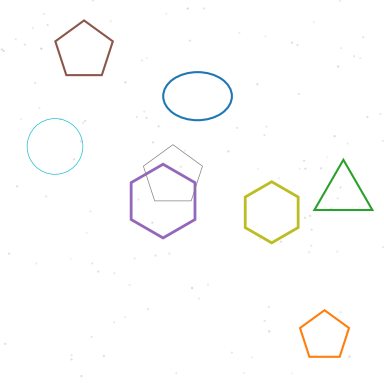[{"shape": "oval", "thickness": 1.5, "radius": 0.45, "center": [0.513, 0.75]}, {"shape": "pentagon", "thickness": 1.5, "radius": 0.33, "center": [0.843, 0.127]}, {"shape": "triangle", "thickness": 1.5, "radius": 0.43, "center": [0.892, 0.498]}, {"shape": "hexagon", "thickness": 2, "radius": 0.48, "center": [0.424, 0.478]}, {"shape": "pentagon", "thickness": 1.5, "radius": 0.39, "center": [0.218, 0.868]}, {"shape": "pentagon", "thickness": 0.5, "radius": 0.4, "center": [0.449, 0.544]}, {"shape": "hexagon", "thickness": 2, "radius": 0.4, "center": [0.706, 0.449]}, {"shape": "circle", "thickness": 0.5, "radius": 0.36, "center": [0.143, 0.62]}]